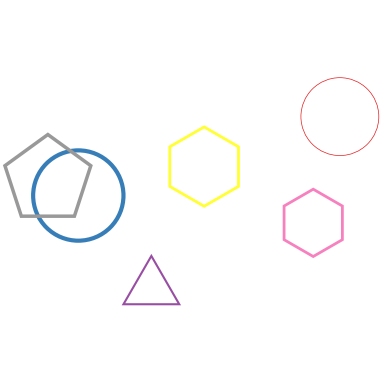[{"shape": "circle", "thickness": 0.5, "radius": 0.51, "center": [0.883, 0.697]}, {"shape": "circle", "thickness": 3, "radius": 0.59, "center": [0.203, 0.492]}, {"shape": "triangle", "thickness": 1.5, "radius": 0.42, "center": [0.393, 0.252]}, {"shape": "hexagon", "thickness": 2, "radius": 0.51, "center": [0.53, 0.567]}, {"shape": "hexagon", "thickness": 2, "radius": 0.44, "center": [0.814, 0.421]}, {"shape": "pentagon", "thickness": 2.5, "radius": 0.59, "center": [0.124, 0.533]}]